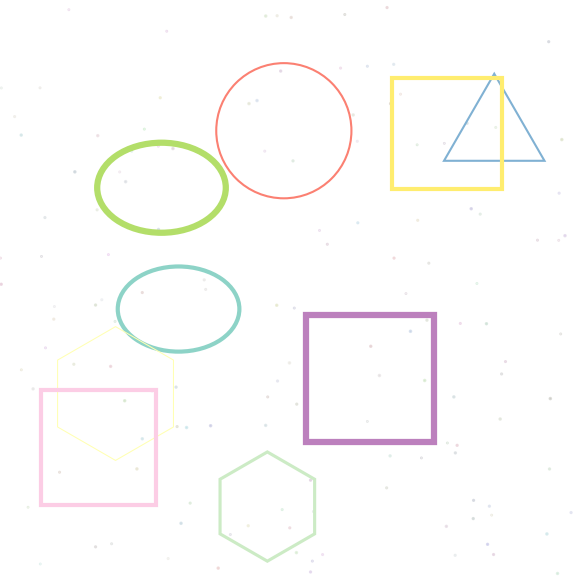[{"shape": "oval", "thickness": 2, "radius": 0.53, "center": [0.309, 0.464]}, {"shape": "hexagon", "thickness": 0.5, "radius": 0.58, "center": [0.2, 0.318]}, {"shape": "circle", "thickness": 1, "radius": 0.59, "center": [0.491, 0.773]}, {"shape": "triangle", "thickness": 1, "radius": 0.5, "center": [0.856, 0.771]}, {"shape": "oval", "thickness": 3, "radius": 0.56, "center": [0.28, 0.674]}, {"shape": "square", "thickness": 2, "radius": 0.5, "center": [0.171, 0.224]}, {"shape": "square", "thickness": 3, "radius": 0.55, "center": [0.641, 0.344]}, {"shape": "hexagon", "thickness": 1.5, "radius": 0.47, "center": [0.463, 0.122]}, {"shape": "square", "thickness": 2, "radius": 0.48, "center": [0.774, 0.768]}]